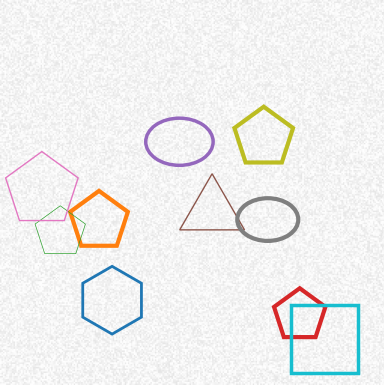[{"shape": "hexagon", "thickness": 2, "radius": 0.44, "center": [0.291, 0.22]}, {"shape": "pentagon", "thickness": 3, "radius": 0.39, "center": [0.257, 0.425]}, {"shape": "pentagon", "thickness": 0.5, "radius": 0.34, "center": [0.156, 0.397]}, {"shape": "pentagon", "thickness": 3, "radius": 0.35, "center": [0.779, 0.181]}, {"shape": "oval", "thickness": 2.5, "radius": 0.44, "center": [0.466, 0.632]}, {"shape": "triangle", "thickness": 1, "radius": 0.49, "center": [0.551, 0.452]}, {"shape": "pentagon", "thickness": 1, "radius": 0.5, "center": [0.109, 0.507]}, {"shape": "oval", "thickness": 3, "radius": 0.4, "center": [0.696, 0.43]}, {"shape": "pentagon", "thickness": 3, "radius": 0.4, "center": [0.685, 0.643]}, {"shape": "square", "thickness": 2.5, "radius": 0.44, "center": [0.842, 0.119]}]